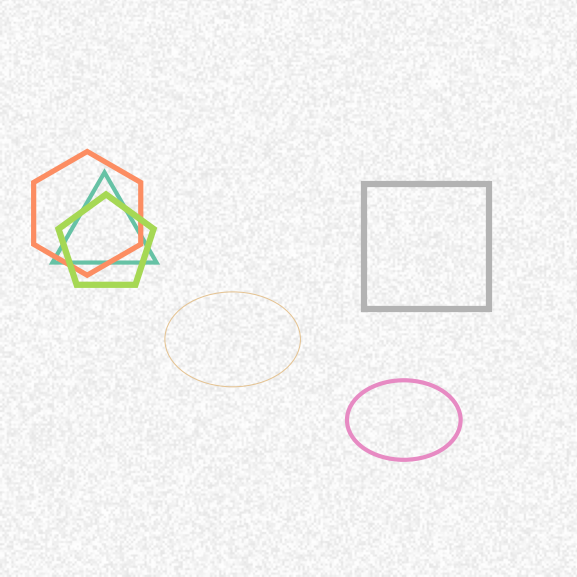[{"shape": "triangle", "thickness": 2, "radius": 0.52, "center": [0.181, 0.597]}, {"shape": "hexagon", "thickness": 2.5, "radius": 0.54, "center": [0.151, 0.63]}, {"shape": "oval", "thickness": 2, "radius": 0.49, "center": [0.699, 0.272]}, {"shape": "pentagon", "thickness": 3, "radius": 0.43, "center": [0.184, 0.576]}, {"shape": "oval", "thickness": 0.5, "radius": 0.59, "center": [0.403, 0.412]}, {"shape": "square", "thickness": 3, "radius": 0.54, "center": [0.739, 0.572]}]